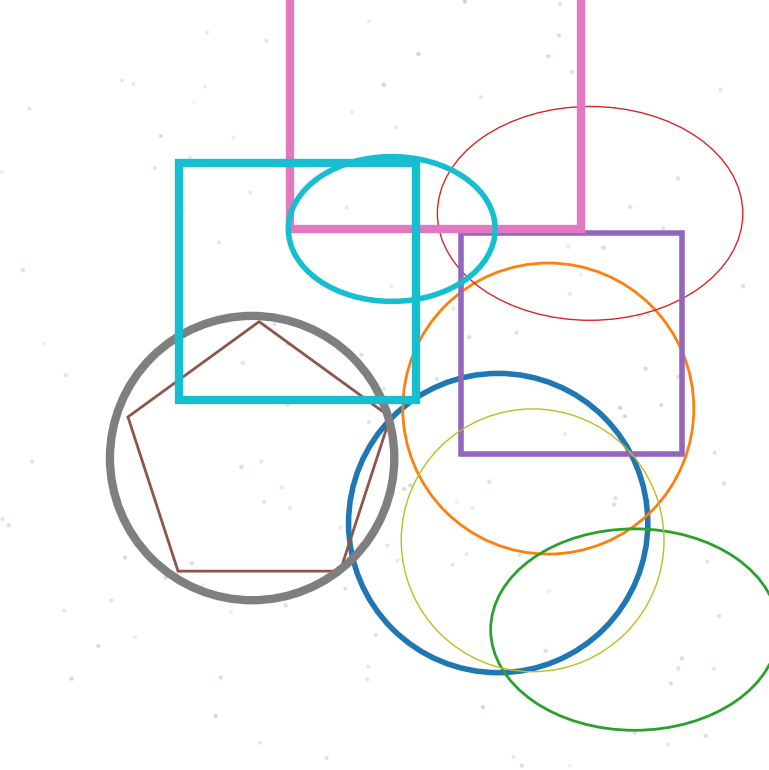[{"shape": "circle", "thickness": 2, "radius": 0.97, "center": [0.647, 0.321]}, {"shape": "circle", "thickness": 1, "radius": 0.94, "center": [0.712, 0.469]}, {"shape": "oval", "thickness": 1, "radius": 0.93, "center": [0.824, 0.182]}, {"shape": "oval", "thickness": 0.5, "radius": 0.99, "center": [0.766, 0.723]}, {"shape": "square", "thickness": 2, "radius": 0.72, "center": [0.742, 0.554]}, {"shape": "pentagon", "thickness": 1, "radius": 0.9, "center": [0.337, 0.403]}, {"shape": "square", "thickness": 3, "radius": 0.94, "center": [0.566, 0.891]}, {"shape": "circle", "thickness": 3, "radius": 0.92, "center": [0.327, 0.405]}, {"shape": "circle", "thickness": 0.5, "radius": 0.85, "center": [0.692, 0.298]}, {"shape": "square", "thickness": 3, "radius": 0.77, "center": [0.386, 0.635]}, {"shape": "oval", "thickness": 2, "radius": 0.67, "center": [0.509, 0.703]}]